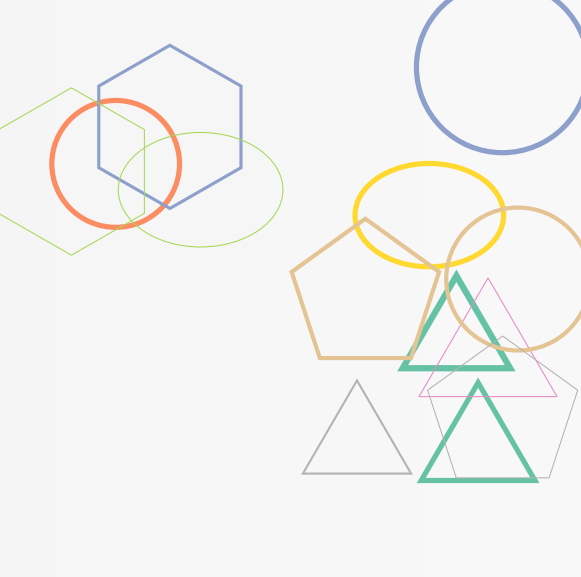[{"shape": "triangle", "thickness": 2.5, "radius": 0.56, "center": [0.823, 0.224]}, {"shape": "triangle", "thickness": 3, "radius": 0.53, "center": [0.785, 0.415]}, {"shape": "circle", "thickness": 2.5, "radius": 0.55, "center": [0.199, 0.715]}, {"shape": "hexagon", "thickness": 1.5, "radius": 0.71, "center": [0.292, 0.779]}, {"shape": "circle", "thickness": 2.5, "radius": 0.74, "center": [0.864, 0.883]}, {"shape": "triangle", "thickness": 0.5, "radius": 0.69, "center": [0.84, 0.381]}, {"shape": "hexagon", "thickness": 0.5, "radius": 0.72, "center": [0.123, 0.702]}, {"shape": "oval", "thickness": 0.5, "radius": 0.71, "center": [0.345, 0.671]}, {"shape": "oval", "thickness": 2.5, "radius": 0.64, "center": [0.739, 0.627]}, {"shape": "pentagon", "thickness": 2, "radius": 0.67, "center": [0.629, 0.487]}, {"shape": "circle", "thickness": 2, "radius": 0.62, "center": [0.891, 0.516]}, {"shape": "pentagon", "thickness": 0.5, "radius": 0.68, "center": [0.865, 0.282]}, {"shape": "triangle", "thickness": 1, "radius": 0.54, "center": [0.614, 0.233]}]